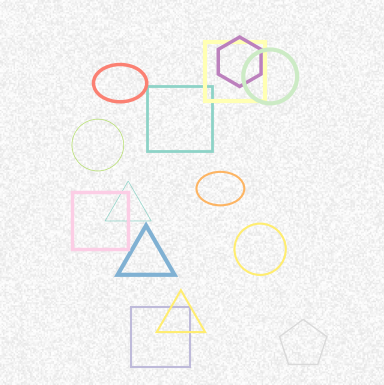[{"shape": "square", "thickness": 2, "radius": 0.42, "center": [0.466, 0.692]}, {"shape": "triangle", "thickness": 0.5, "radius": 0.35, "center": [0.333, 0.461]}, {"shape": "square", "thickness": 3, "radius": 0.39, "center": [0.61, 0.814]}, {"shape": "square", "thickness": 1.5, "radius": 0.39, "center": [0.416, 0.125]}, {"shape": "oval", "thickness": 2.5, "radius": 0.35, "center": [0.312, 0.784]}, {"shape": "triangle", "thickness": 3, "radius": 0.43, "center": [0.379, 0.329]}, {"shape": "oval", "thickness": 1.5, "radius": 0.31, "center": [0.572, 0.51]}, {"shape": "circle", "thickness": 0.5, "radius": 0.34, "center": [0.254, 0.623]}, {"shape": "square", "thickness": 2.5, "radius": 0.36, "center": [0.259, 0.427]}, {"shape": "pentagon", "thickness": 1, "radius": 0.32, "center": [0.788, 0.106]}, {"shape": "hexagon", "thickness": 2.5, "radius": 0.32, "center": [0.622, 0.84]}, {"shape": "circle", "thickness": 3, "radius": 0.35, "center": [0.702, 0.802]}, {"shape": "circle", "thickness": 1.5, "radius": 0.33, "center": [0.676, 0.352]}, {"shape": "triangle", "thickness": 1.5, "radius": 0.36, "center": [0.47, 0.174]}]